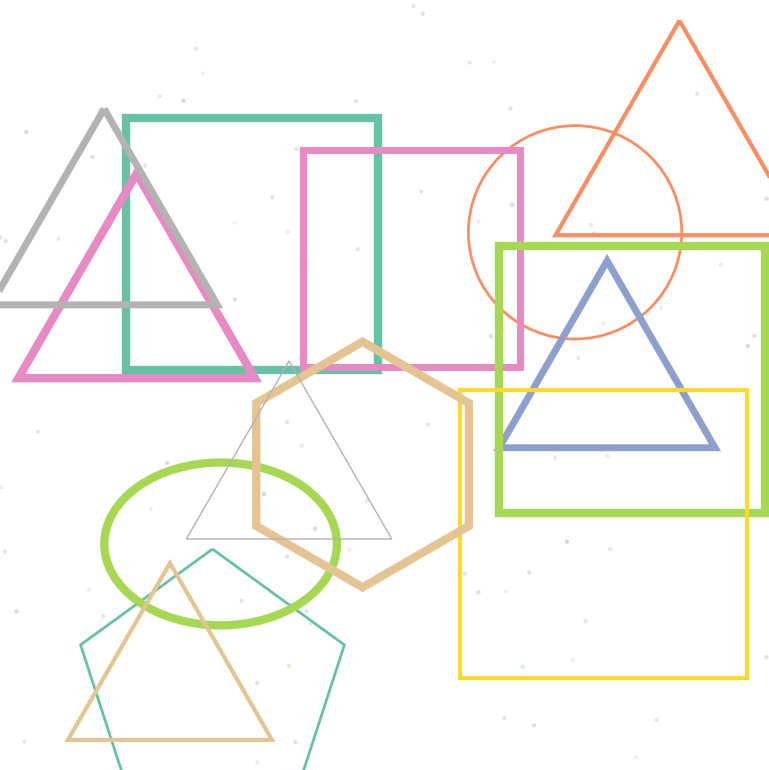[{"shape": "square", "thickness": 3, "radius": 0.82, "center": [0.327, 0.683]}, {"shape": "pentagon", "thickness": 1, "radius": 0.9, "center": [0.276, 0.107]}, {"shape": "triangle", "thickness": 1.5, "radius": 0.93, "center": [0.882, 0.787]}, {"shape": "circle", "thickness": 1, "radius": 0.69, "center": [0.747, 0.698]}, {"shape": "triangle", "thickness": 2.5, "radius": 0.81, "center": [0.788, 0.499]}, {"shape": "triangle", "thickness": 3, "radius": 0.89, "center": [0.177, 0.597]}, {"shape": "square", "thickness": 2.5, "radius": 0.7, "center": [0.534, 0.664]}, {"shape": "square", "thickness": 3, "radius": 0.86, "center": [0.82, 0.507]}, {"shape": "oval", "thickness": 3, "radius": 0.76, "center": [0.286, 0.294]}, {"shape": "square", "thickness": 1.5, "radius": 0.93, "center": [0.784, 0.307]}, {"shape": "hexagon", "thickness": 3, "radius": 0.8, "center": [0.471, 0.397]}, {"shape": "triangle", "thickness": 1.5, "radius": 0.77, "center": [0.221, 0.116]}, {"shape": "triangle", "thickness": 0.5, "radius": 0.77, "center": [0.375, 0.377]}, {"shape": "triangle", "thickness": 2.5, "radius": 0.85, "center": [0.135, 0.689]}]